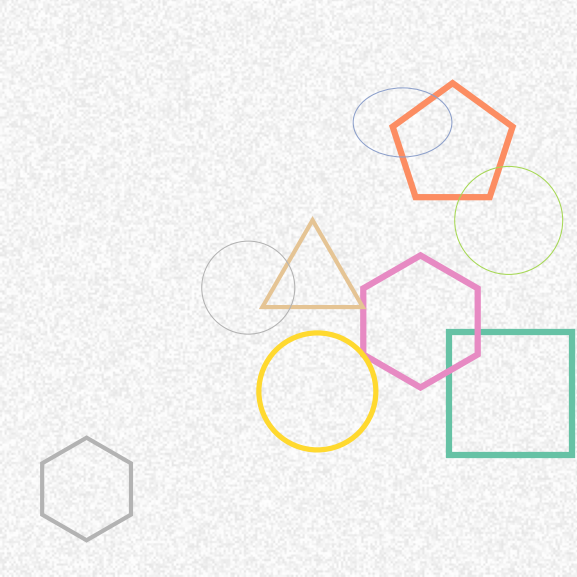[{"shape": "square", "thickness": 3, "radius": 0.53, "center": [0.883, 0.318]}, {"shape": "pentagon", "thickness": 3, "radius": 0.55, "center": [0.784, 0.746]}, {"shape": "oval", "thickness": 0.5, "radius": 0.43, "center": [0.697, 0.787]}, {"shape": "hexagon", "thickness": 3, "radius": 0.57, "center": [0.728, 0.443]}, {"shape": "circle", "thickness": 0.5, "radius": 0.47, "center": [0.881, 0.617]}, {"shape": "circle", "thickness": 2.5, "radius": 0.51, "center": [0.55, 0.321]}, {"shape": "triangle", "thickness": 2, "radius": 0.5, "center": [0.541, 0.518]}, {"shape": "hexagon", "thickness": 2, "radius": 0.44, "center": [0.15, 0.152]}, {"shape": "circle", "thickness": 0.5, "radius": 0.4, "center": [0.43, 0.501]}]